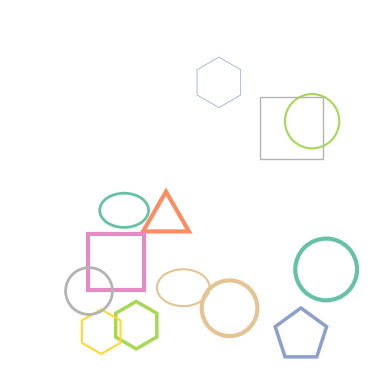[{"shape": "circle", "thickness": 3, "radius": 0.4, "center": [0.847, 0.3]}, {"shape": "oval", "thickness": 2, "radius": 0.32, "center": [0.322, 0.454]}, {"shape": "triangle", "thickness": 3, "radius": 0.34, "center": [0.431, 0.433]}, {"shape": "hexagon", "thickness": 0.5, "radius": 0.33, "center": [0.569, 0.786]}, {"shape": "pentagon", "thickness": 2.5, "radius": 0.35, "center": [0.782, 0.13]}, {"shape": "square", "thickness": 3, "radius": 0.37, "center": [0.301, 0.32]}, {"shape": "circle", "thickness": 1.5, "radius": 0.35, "center": [0.811, 0.685]}, {"shape": "hexagon", "thickness": 2.5, "radius": 0.31, "center": [0.354, 0.155]}, {"shape": "hexagon", "thickness": 1.5, "radius": 0.29, "center": [0.263, 0.139]}, {"shape": "oval", "thickness": 1.5, "radius": 0.34, "center": [0.476, 0.253]}, {"shape": "circle", "thickness": 3, "radius": 0.36, "center": [0.596, 0.199]}, {"shape": "square", "thickness": 1, "radius": 0.41, "center": [0.758, 0.668]}, {"shape": "circle", "thickness": 2, "radius": 0.3, "center": [0.231, 0.244]}]